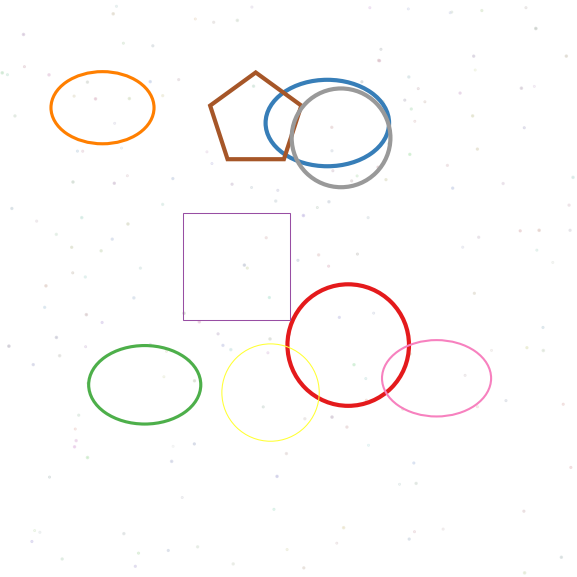[{"shape": "circle", "thickness": 2, "radius": 0.53, "center": [0.603, 0.402]}, {"shape": "oval", "thickness": 2, "radius": 0.53, "center": [0.567, 0.786]}, {"shape": "oval", "thickness": 1.5, "radius": 0.49, "center": [0.251, 0.333]}, {"shape": "square", "thickness": 0.5, "radius": 0.47, "center": [0.41, 0.538]}, {"shape": "oval", "thickness": 1.5, "radius": 0.45, "center": [0.177, 0.813]}, {"shape": "circle", "thickness": 0.5, "radius": 0.42, "center": [0.468, 0.319]}, {"shape": "pentagon", "thickness": 2, "radius": 0.42, "center": [0.443, 0.791]}, {"shape": "oval", "thickness": 1, "radius": 0.47, "center": [0.756, 0.344]}, {"shape": "circle", "thickness": 2, "radius": 0.43, "center": [0.591, 0.76]}]